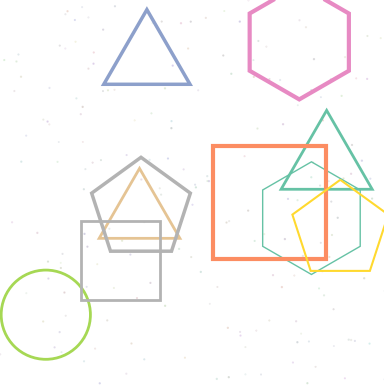[{"shape": "hexagon", "thickness": 1, "radius": 0.73, "center": [0.809, 0.433]}, {"shape": "triangle", "thickness": 2, "radius": 0.68, "center": [0.848, 0.577]}, {"shape": "square", "thickness": 3, "radius": 0.73, "center": [0.701, 0.474]}, {"shape": "triangle", "thickness": 2.5, "radius": 0.65, "center": [0.382, 0.846]}, {"shape": "hexagon", "thickness": 3, "radius": 0.74, "center": [0.777, 0.891]}, {"shape": "circle", "thickness": 2, "radius": 0.58, "center": [0.119, 0.183]}, {"shape": "pentagon", "thickness": 1.5, "radius": 0.65, "center": [0.884, 0.402]}, {"shape": "triangle", "thickness": 2, "radius": 0.61, "center": [0.362, 0.441]}, {"shape": "square", "thickness": 2, "radius": 0.51, "center": [0.313, 0.322]}, {"shape": "pentagon", "thickness": 2.5, "radius": 0.67, "center": [0.366, 0.457]}]